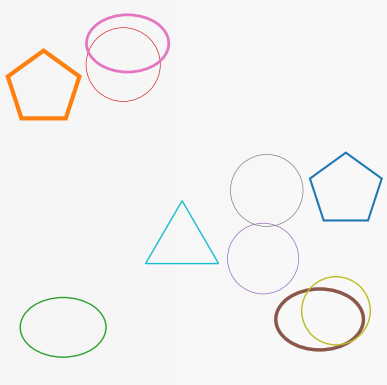[{"shape": "pentagon", "thickness": 1.5, "radius": 0.49, "center": [0.893, 0.506]}, {"shape": "pentagon", "thickness": 3, "radius": 0.49, "center": [0.113, 0.771]}, {"shape": "oval", "thickness": 1, "radius": 0.55, "center": [0.163, 0.15]}, {"shape": "circle", "thickness": 0.5, "radius": 0.48, "center": [0.318, 0.832]}, {"shape": "circle", "thickness": 0.5, "radius": 0.46, "center": [0.679, 0.328]}, {"shape": "oval", "thickness": 2.5, "radius": 0.57, "center": [0.825, 0.17]}, {"shape": "oval", "thickness": 2, "radius": 0.53, "center": [0.329, 0.887]}, {"shape": "circle", "thickness": 0.5, "radius": 0.47, "center": [0.688, 0.505]}, {"shape": "circle", "thickness": 1, "radius": 0.44, "center": [0.867, 0.193]}, {"shape": "triangle", "thickness": 1, "radius": 0.54, "center": [0.47, 0.37]}]